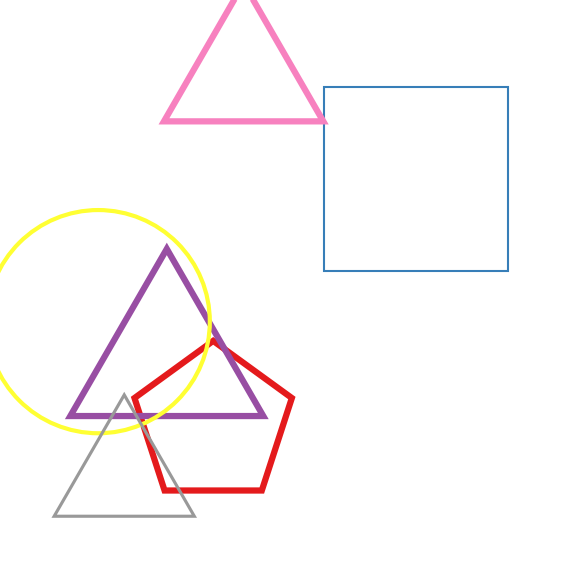[{"shape": "pentagon", "thickness": 3, "radius": 0.72, "center": [0.369, 0.266]}, {"shape": "square", "thickness": 1, "radius": 0.8, "center": [0.72, 0.689]}, {"shape": "triangle", "thickness": 3, "radius": 0.96, "center": [0.289, 0.375]}, {"shape": "circle", "thickness": 2, "radius": 0.97, "center": [0.17, 0.442]}, {"shape": "triangle", "thickness": 3, "radius": 0.8, "center": [0.422, 0.869]}, {"shape": "triangle", "thickness": 1.5, "radius": 0.7, "center": [0.215, 0.175]}]